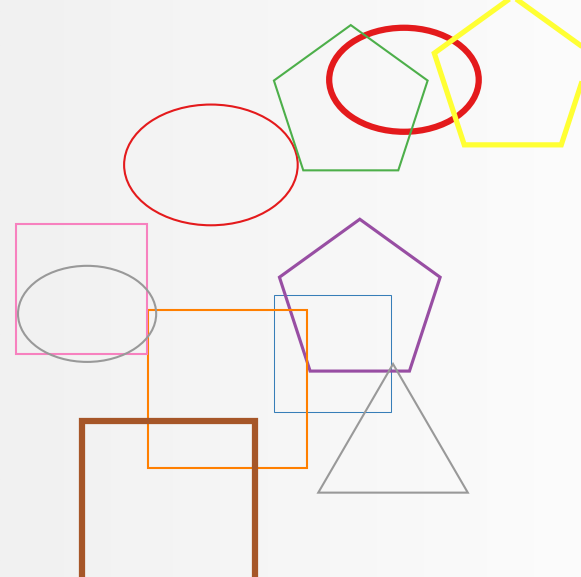[{"shape": "oval", "thickness": 1, "radius": 0.75, "center": [0.363, 0.714]}, {"shape": "oval", "thickness": 3, "radius": 0.64, "center": [0.695, 0.861]}, {"shape": "square", "thickness": 0.5, "radius": 0.51, "center": [0.572, 0.386]}, {"shape": "pentagon", "thickness": 1, "radius": 0.7, "center": [0.603, 0.817]}, {"shape": "pentagon", "thickness": 1.5, "radius": 0.73, "center": [0.619, 0.474]}, {"shape": "square", "thickness": 1, "radius": 0.68, "center": [0.392, 0.326]}, {"shape": "pentagon", "thickness": 2.5, "radius": 0.71, "center": [0.882, 0.863]}, {"shape": "square", "thickness": 3, "radius": 0.75, "center": [0.29, 0.121]}, {"shape": "square", "thickness": 1, "radius": 0.56, "center": [0.14, 0.498]}, {"shape": "triangle", "thickness": 1, "radius": 0.74, "center": [0.676, 0.22]}, {"shape": "oval", "thickness": 1, "radius": 0.59, "center": [0.15, 0.456]}]